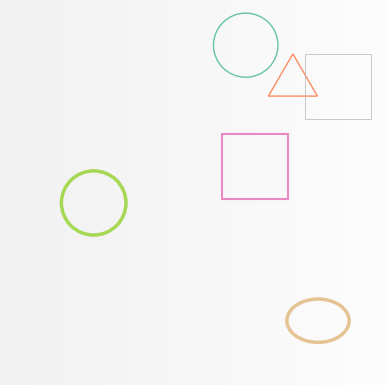[{"shape": "circle", "thickness": 1, "radius": 0.42, "center": [0.634, 0.883]}, {"shape": "triangle", "thickness": 1, "radius": 0.37, "center": [0.756, 0.787]}, {"shape": "square", "thickness": 1.5, "radius": 0.43, "center": [0.659, 0.567]}, {"shape": "circle", "thickness": 2.5, "radius": 0.42, "center": [0.242, 0.473]}, {"shape": "oval", "thickness": 2.5, "radius": 0.4, "center": [0.821, 0.167]}, {"shape": "square", "thickness": 0.5, "radius": 0.42, "center": [0.873, 0.776]}]